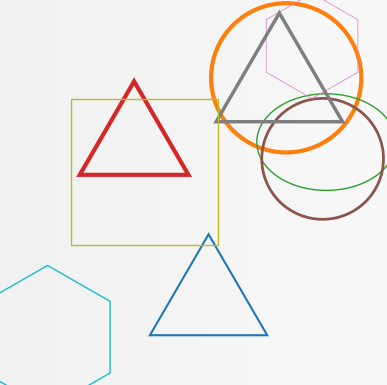[{"shape": "triangle", "thickness": 1.5, "radius": 0.87, "center": [0.538, 0.217]}, {"shape": "circle", "thickness": 3, "radius": 0.97, "center": [0.739, 0.798]}, {"shape": "oval", "thickness": 1, "radius": 0.9, "center": [0.842, 0.631]}, {"shape": "triangle", "thickness": 3, "radius": 0.81, "center": [0.346, 0.627]}, {"shape": "circle", "thickness": 2, "radius": 0.79, "center": [0.833, 0.587]}, {"shape": "hexagon", "thickness": 0.5, "radius": 0.68, "center": [0.805, 0.881]}, {"shape": "triangle", "thickness": 2.5, "radius": 0.94, "center": [0.721, 0.778]}, {"shape": "square", "thickness": 1, "radius": 0.95, "center": [0.373, 0.553]}, {"shape": "hexagon", "thickness": 1, "radius": 0.93, "center": [0.123, 0.124]}]